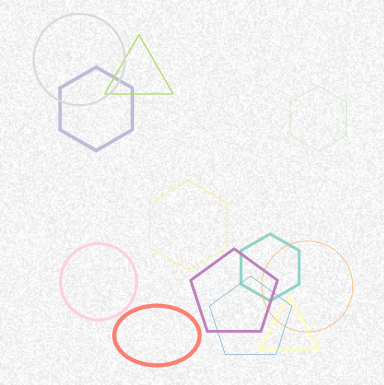[{"shape": "hexagon", "thickness": 2, "radius": 0.44, "center": [0.702, 0.306]}, {"shape": "triangle", "thickness": 1.5, "radius": 0.46, "center": [0.751, 0.138]}, {"shape": "hexagon", "thickness": 2.5, "radius": 0.54, "center": [0.25, 0.717]}, {"shape": "oval", "thickness": 3, "radius": 0.55, "center": [0.408, 0.129]}, {"shape": "pentagon", "thickness": 0.5, "radius": 0.56, "center": [0.651, 0.171]}, {"shape": "circle", "thickness": 0.5, "radius": 0.59, "center": [0.798, 0.256]}, {"shape": "triangle", "thickness": 1, "radius": 0.51, "center": [0.361, 0.807]}, {"shape": "circle", "thickness": 2, "radius": 0.5, "center": [0.256, 0.268]}, {"shape": "circle", "thickness": 1.5, "radius": 0.59, "center": [0.206, 0.845]}, {"shape": "pentagon", "thickness": 2, "radius": 0.59, "center": [0.608, 0.235]}, {"shape": "hexagon", "thickness": 0.5, "radius": 0.42, "center": [0.827, 0.692]}, {"shape": "hexagon", "thickness": 0.5, "radius": 0.58, "center": [0.489, 0.415]}]